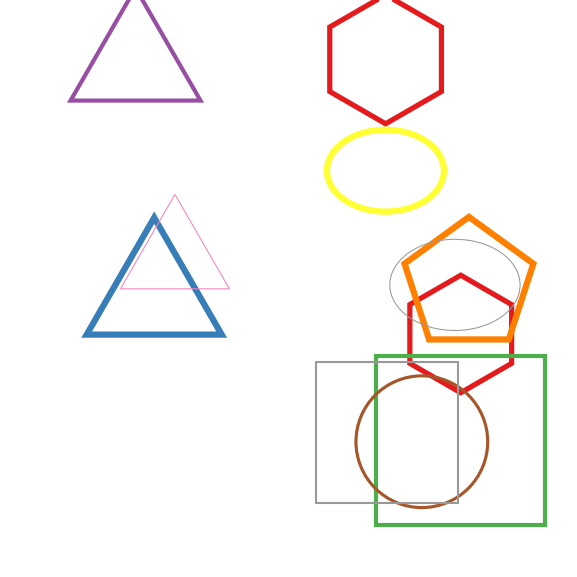[{"shape": "hexagon", "thickness": 2.5, "radius": 0.51, "center": [0.798, 0.421]}, {"shape": "hexagon", "thickness": 2.5, "radius": 0.56, "center": [0.668, 0.896]}, {"shape": "triangle", "thickness": 3, "radius": 0.67, "center": [0.267, 0.487]}, {"shape": "square", "thickness": 2, "radius": 0.73, "center": [0.798, 0.237]}, {"shape": "triangle", "thickness": 2, "radius": 0.65, "center": [0.235, 0.89]}, {"shape": "pentagon", "thickness": 3, "radius": 0.59, "center": [0.812, 0.506]}, {"shape": "oval", "thickness": 3, "radius": 0.51, "center": [0.667, 0.704]}, {"shape": "circle", "thickness": 1.5, "radius": 0.57, "center": [0.73, 0.234]}, {"shape": "triangle", "thickness": 0.5, "radius": 0.54, "center": [0.303, 0.553]}, {"shape": "oval", "thickness": 0.5, "radius": 0.56, "center": [0.788, 0.506]}, {"shape": "square", "thickness": 1, "radius": 0.61, "center": [0.67, 0.25]}]